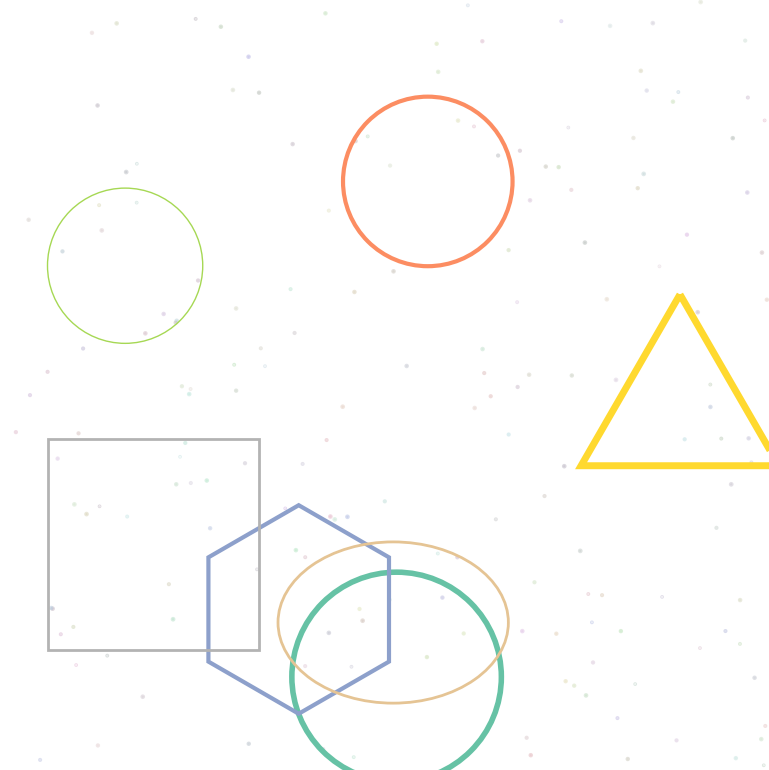[{"shape": "circle", "thickness": 2, "radius": 0.68, "center": [0.515, 0.121]}, {"shape": "circle", "thickness": 1.5, "radius": 0.55, "center": [0.556, 0.764]}, {"shape": "hexagon", "thickness": 1.5, "radius": 0.68, "center": [0.388, 0.208]}, {"shape": "circle", "thickness": 0.5, "radius": 0.5, "center": [0.162, 0.655]}, {"shape": "triangle", "thickness": 2.5, "radius": 0.74, "center": [0.883, 0.469]}, {"shape": "oval", "thickness": 1, "radius": 0.75, "center": [0.511, 0.192]}, {"shape": "square", "thickness": 1, "radius": 0.69, "center": [0.199, 0.293]}]